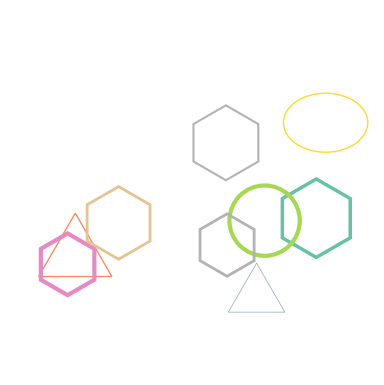[{"shape": "hexagon", "thickness": 2.5, "radius": 0.51, "center": [0.822, 0.433]}, {"shape": "triangle", "thickness": 1, "radius": 0.55, "center": [0.195, 0.337]}, {"shape": "triangle", "thickness": 0.5, "radius": 0.42, "center": [0.666, 0.232]}, {"shape": "hexagon", "thickness": 3, "radius": 0.4, "center": [0.176, 0.314]}, {"shape": "circle", "thickness": 3, "radius": 0.46, "center": [0.687, 0.427]}, {"shape": "oval", "thickness": 1, "radius": 0.55, "center": [0.846, 0.681]}, {"shape": "hexagon", "thickness": 2, "radius": 0.47, "center": [0.308, 0.421]}, {"shape": "hexagon", "thickness": 1.5, "radius": 0.49, "center": [0.587, 0.629]}, {"shape": "hexagon", "thickness": 2, "radius": 0.41, "center": [0.59, 0.364]}]